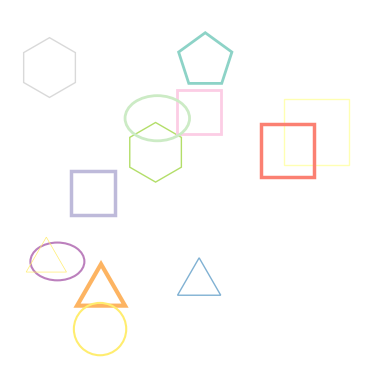[{"shape": "pentagon", "thickness": 2, "radius": 0.36, "center": [0.533, 0.842]}, {"shape": "square", "thickness": 1, "radius": 0.43, "center": [0.822, 0.657]}, {"shape": "square", "thickness": 2.5, "radius": 0.29, "center": [0.242, 0.498]}, {"shape": "square", "thickness": 2.5, "radius": 0.34, "center": [0.747, 0.609]}, {"shape": "triangle", "thickness": 1, "radius": 0.32, "center": [0.517, 0.266]}, {"shape": "triangle", "thickness": 3, "radius": 0.36, "center": [0.262, 0.242]}, {"shape": "hexagon", "thickness": 1, "radius": 0.39, "center": [0.404, 0.604]}, {"shape": "square", "thickness": 2, "radius": 0.29, "center": [0.517, 0.71]}, {"shape": "hexagon", "thickness": 1, "radius": 0.39, "center": [0.129, 0.825]}, {"shape": "oval", "thickness": 1.5, "radius": 0.35, "center": [0.149, 0.321]}, {"shape": "oval", "thickness": 2, "radius": 0.42, "center": [0.409, 0.693]}, {"shape": "triangle", "thickness": 0.5, "radius": 0.3, "center": [0.12, 0.324]}, {"shape": "circle", "thickness": 1.5, "radius": 0.34, "center": [0.26, 0.145]}]